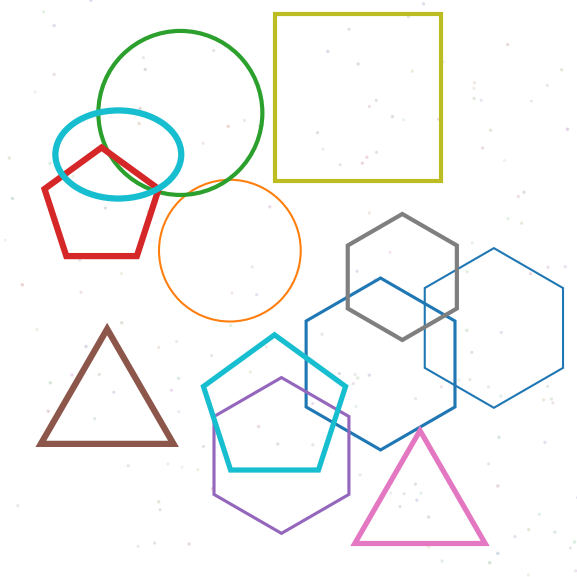[{"shape": "hexagon", "thickness": 1.5, "radius": 0.74, "center": [0.659, 0.369]}, {"shape": "hexagon", "thickness": 1, "radius": 0.69, "center": [0.855, 0.431]}, {"shape": "circle", "thickness": 1, "radius": 0.61, "center": [0.398, 0.565]}, {"shape": "circle", "thickness": 2, "radius": 0.71, "center": [0.312, 0.804]}, {"shape": "pentagon", "thickness": 3, "radius": 0.52, "center": [0.176, 0.64]}, {"shape": "hexagon", "thickness": 1.5, "radius": 0.67, "center": [0.487, 0.21]}, {"shape": "triangle", "thickness": 3, "radius": 0.66, "center": [0.186, 0.297]}, {"shape": "triangle", "thickness": 2.5, "radius": 0.65, "center": [0.727, 0.123]}, {"shape": "hexagon", "thickness": 2, "radius": 0.55, "center": [0.697, 0.519]}, {"shape": "square", "thickness": 2, "radius": 0.72, "center": [0.62, 0.83]}, {"shape": "pentagon", "thickness": 2.5, "radius": 0.65, "center": [0.475, 0.29]}, {"shape": "oval", "thickness": 3, "radius": 0.54, "center": [0.205, 0.732]}]